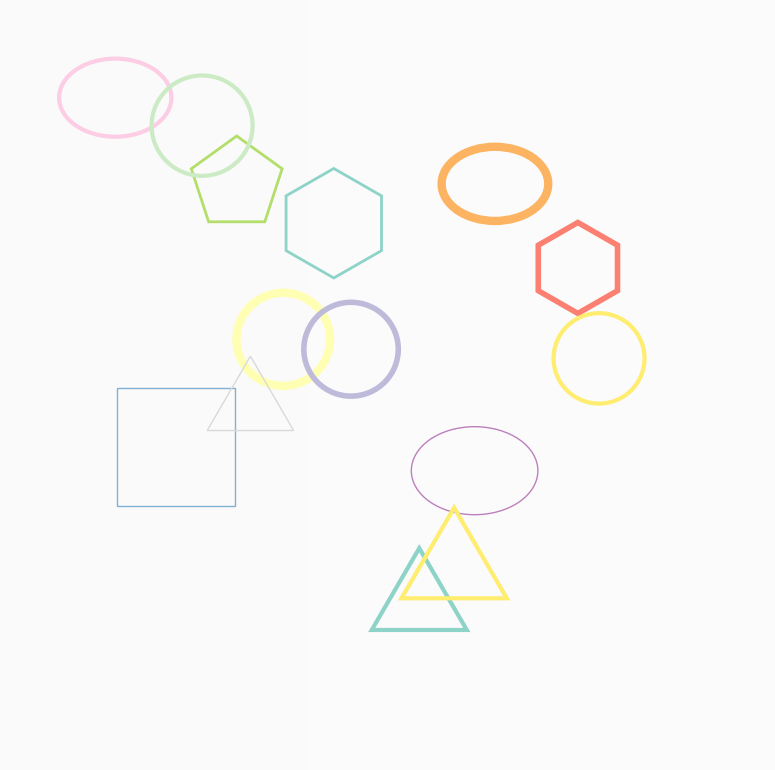[{"shape": "hexagon", "thickness": 1, "radius": 0.36, "center": [0.431, 0.71]}, {"shape": "triangle", "thickness": 1.5, "radius": 0.35, "center": [0.541, 0.217]}, {"shape": "circle", "thickness": 3, "radius": 0.3, "center": [0.366, 0.559]}, {"shape": "circle", "thickness": 2, "radius": 0.3, "center": [0.453, 0.546]}, {"shape": "hexagon", "thickness": 2, "radius": 0.3, "center": [0.746, 0.652]}, {"shape": "square", "thickness": 0.5, "radius": 0.38, "center": [0.227, 0.419]}, {"shape": "oval", "thickness": 3, "radius": 0.34, "center": [0.639, 0.761]}, {"shape": "pentagon", "thickness": 1, "radius": 0.31, "center": [0.305, 0.762]}, {"shape": "oval", "thickness": 1.5, "radius": 0.36, "center": [0.149, 0.873]}, {"shape": "triangle", "thickness": 0.5, "radius": 0.32, "center": [0.323, 0.473]}, {"shape": "oval", "thickness": 0.5, "radius": 0.41, "center": [0.612, 0.389]}, {"shape": "circle", "thickness": 1.5, "radius": 0.33, "center": [0.261, 0.837]}, {"shape": "circle", "thickness": 1.5, "radius": 0.29, "center": [0.773, 0.535]}, {"shape": "triangle", "thickness": 1.5, "radius": 0.39, "center": [0.586, 0.262]}]